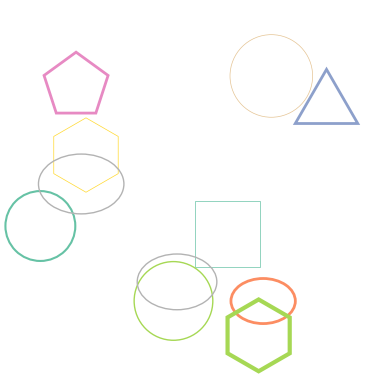[{"shape": "square", "thickness": 0.5, "radius": 0.43, "center": [0.591, 0.391]}, {"shape": "circle", "thickness": 1.5, "radius": 0.45, "center": [0.105, 0.413]}, {"shape": "oval", "thickness": 2, "radius": 0.42, "center": [0.683, 0.218]}, {"shape": "triangle", "thickness": 2, "radius": 0.47, "center": [0.848, 0.726]}, {"shape": "pentagon", "thickness": 2, "radius": 0.44, "center": [0.198, 0.777]}, {"shape": "circle", "thickness": 1, "radius": 0.51, "center": [0.451, 0.218]}, {"shape": "hexagon", "thickness": 3, "radius": 0.47, "center": [0.672, 0.129]}, {"shape": "hexagon", "thickness": 0.5, "radius": 0.48, "center": [0.223, 0.597]}, {"shape": "circle", "thickness": 0.5, "radius": 0.54, "center": [0.705, 0.803]}, {"shape": "oval", "thickness": 1, "radius": 0.52, "center": [0.46, 0.268]}, {"shape": "oval", "thickness": 1, "radius": 0.55, "center": [0.211, 0.522]}]